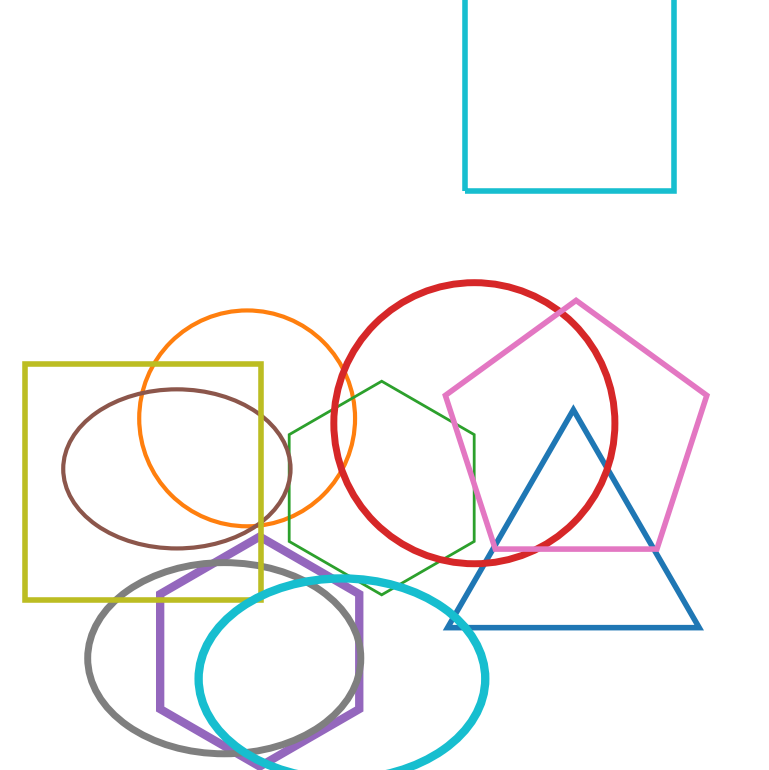[{"shape": "triangle", "thickness": 2, "radius": 0.94, "center": [0.745, 0.279]}, {"shape": "circle", "thickness": 1.5, "radius": 0.7, "center": [0.321, 0.457]}, {"shape": "hexagon", "thickness": 1, "radius": 0.69, "center": [0.496, 0.366]}, {"shape": "circle", "thickness": 2.5, "radius": 0.91, "center": [0.616, 0.45]}, {"shape": "hexagon", "thickness": 3, "radius": 0.75, "center": [0.337, 0.154]}, {"shape": "oval", "thickness": 1.5, "radius": 0.74, "center": [0.23, 0.391]}, {"shape": "pentagon", "thickness": 2, "radius": 0.89, "center": [0.748, 0.431]}, {"shape": "oval", "thickness": 2.5, "radius": 0.89, "center": [0.291, 0.145]}, {"shape": "square", "thickness": 2, "radius": 0.77, "center": [0.185, 0.374]}, {"shape": "square", "thickness": 2, "radius": 0.68, "center": [0.739, 0.887]}, {"shape": "oval", "thickness": 3, "radius": 0.93, "center": [0.444, 0.118]}]